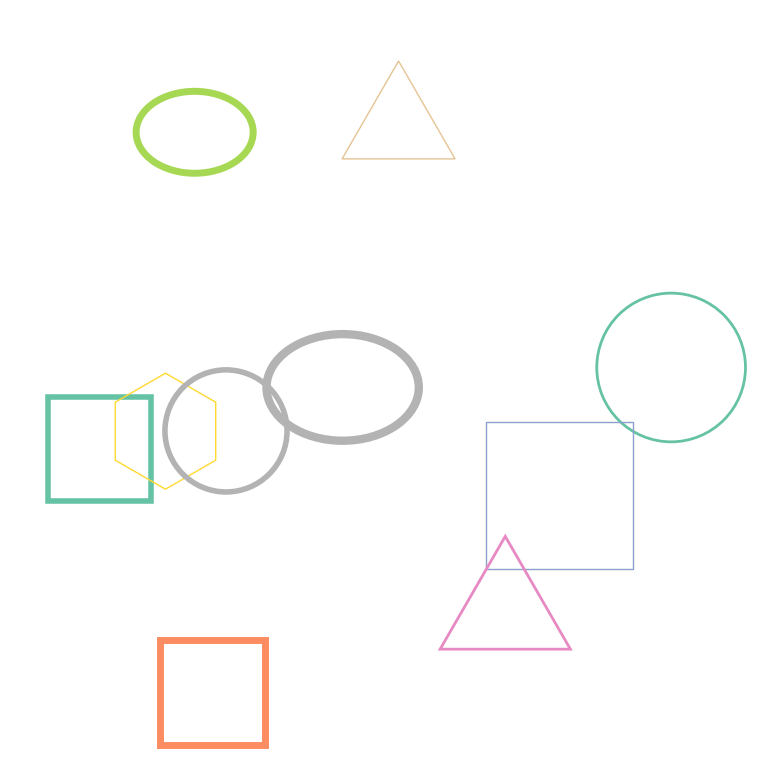[{"shape": "circle", "thickness": 1, "radius": 0.48, "center": [0.872, 0.523]}, {"shape": "square", "thickness": 2, "radius": 0.34, "center": [0.129, 0.417]}, {"shape": "square", "thickness": 2.5, "radius": 0.34, "center": [0.276, 0.101]}, {"shape": "square", "thickness": 0.5, "radius": 0.48, "center": [0.727, 0.357]}, {"shape": "triangle", "thickness": 1, "radius": 0.49, "center": [0.656, 0.206]}, {"shape": "oval", "thickness": 2.5, "radius": 0.38, "center": [0.253, 0.828]}, {"shape": "hexagon", "thickness": 0.5, "radius": 0.38, "center": [0.215, 0.44]}, {"shape": "triangle", "thickness": 0.5, "radius": 0.42, "center": [0.518, 0.836]}, {"shape": "circle", "thickness": 2, "radius": 0.4, "center": [0.294, 0.44]}, {"shape": "oval", "thickness": 3, "radius": 0.49, "center": [0.445, 0.497]}]